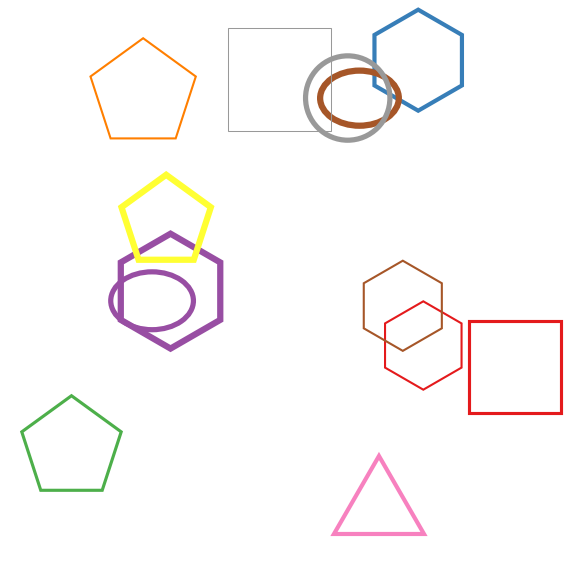[{"shape": "square", "thickness": 1.5, "radius": 0.4, "center": [0.891, 0.364]}, {"shape": "hexagon", "thickness": 1, "radius": 0.38, "center": [0.733, 0.401]}, {"shape": "hexagon", "thickness": 2, "radius": 0.44, "center": [0.724, 0.895]}, {"shape": "pentagon", "thickness": 1.5, "radius": 0.45, "center": [0.124, 0.223]}, {"shape": "oval", "thickness": 2.5, "radius": 0.36, "center": [0.263, 0.478]}, {"shape": "hexagon", "thickness": 3, "radius": 0.5, "center": [0.295, 0.495]}, {"shape": "pentagon", "thickness": 1, "radius": 0.48, "center": [0.248, 0.837]}, {"shape": "pentagon", "thickness": 3, "radius": 0.41, "center": [0.288, 0.615]}, {"shape": "oval", "thickness": 3, "radius": 0.34, "center": [0.622, 0.829]}, {"shape": "hexagon", "thickness": 1, "radius": 0.39, "center": [0.697, 0.47]}, {"shape": "triangle", "thickness": 2, "radius": 0.45, "center": [0.656, 0.119]}, {"shape": "square", "thickness": 0.5, "radius": 0.45, "center": [0.484, 0.861]}, {"shape": "circle", "thickness": 2.5, "radius": 0.37, "center": [0.602, 0.829]}]